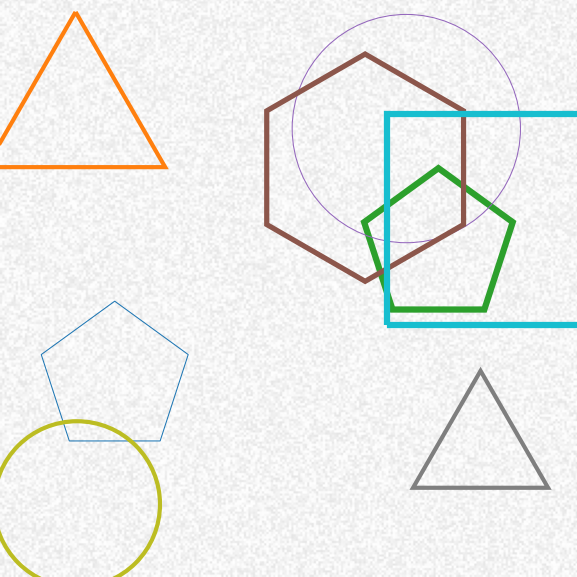[{"shape": "pentagon", "thickness": 0.5, "radius": 0.67, "center": [0.199, 0.344]}, {"shape": "triangle", "thickness": 2, "radius": 0.9, "center": [0.131, 0.799]}, {"shape": "pentagon", "thickness": 3, "radius": 0.68, "center": [0.759, 0.573]}, {"shape": "circle", "thickness": 0.5, "radius": 0.99, "center": [0.704, 0.776]}, {"shape": "hexagon", "thickness": 2.5, "radius": 0.98, "center": [0.632, 0.709]}, {"shape": "triangle", "thickness": 2, "radius": 0.67, "center": [0.832, 0.222]}, {"shape": "circle", "thickness": 2, "radius": 0.72, "center": [0.133, 0.126]}, {"shape": "square", "thickness": 3, "radius": 0.91, "center": [0.852, 0.618]}]